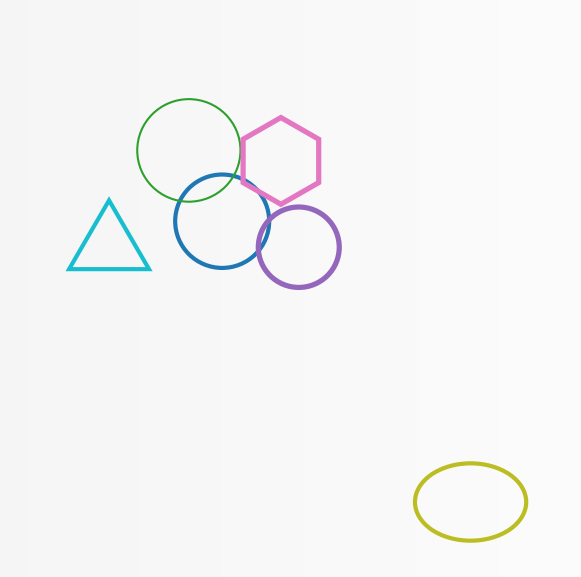[{"shape": "circle", "thickness": 2, "radius": 0.4, "center": [0.382, 0.616]}, {"shape": "circle", "thickness": 1, "radius": 0.44, "center": [0.325, 0.739]}, {"shape": "circle", "thickness": 2.5, "radius": 0.35, "center": [0.514, 0.571]}, {"shape": "hexagon", "thickness": 2.5, "radius": 0.38, "center": [0.483, 0.72]}, {"shape": "oval", "thickness": 2, "radius": 0.48, "center": [0.81, 0.13]}, {"shape": "triangle", "thickness": 2, "radius": 0.4, "center": [0.188, 0.573]}]